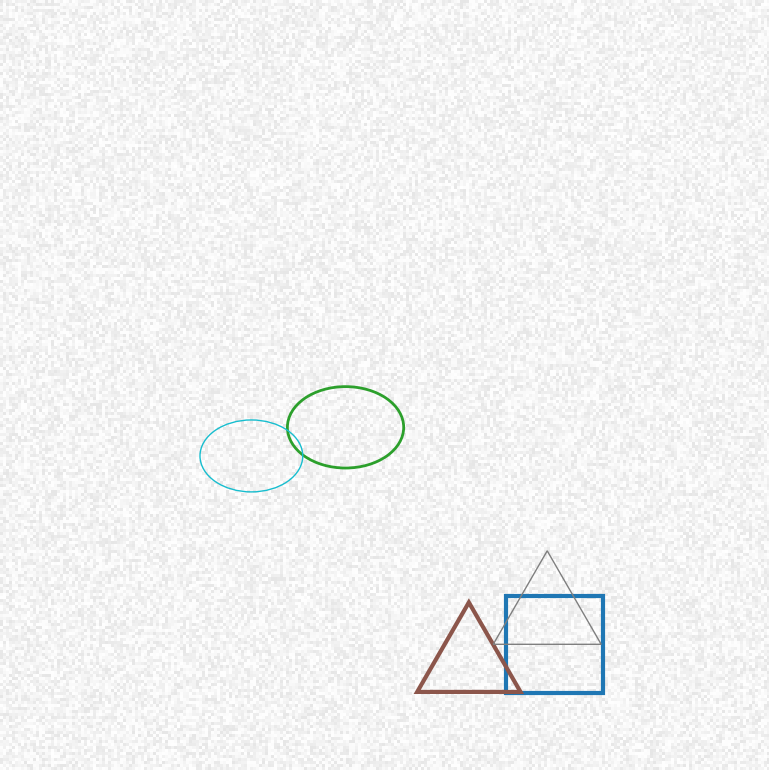[{"shape": "square", "thickness": 1.5, "radius": 0.32, "center": [0.72, 0.163]}, {"shape": "oval", "thickness": 1, "radius": 0.38, "center": [0.449, 0.445]}, {"shape": "triangle", "thickness": 1.5, "radius": 0.39, "center": [0.609, 0.14]}, {"shape": "triangle", "thickness": 0.5, "radius": 0.4, "center": [0.711, 0.204]}, {"shape": "oval", "thickness": 0.5, "radius": 0.33, "center": [0.326, 0.408]}]